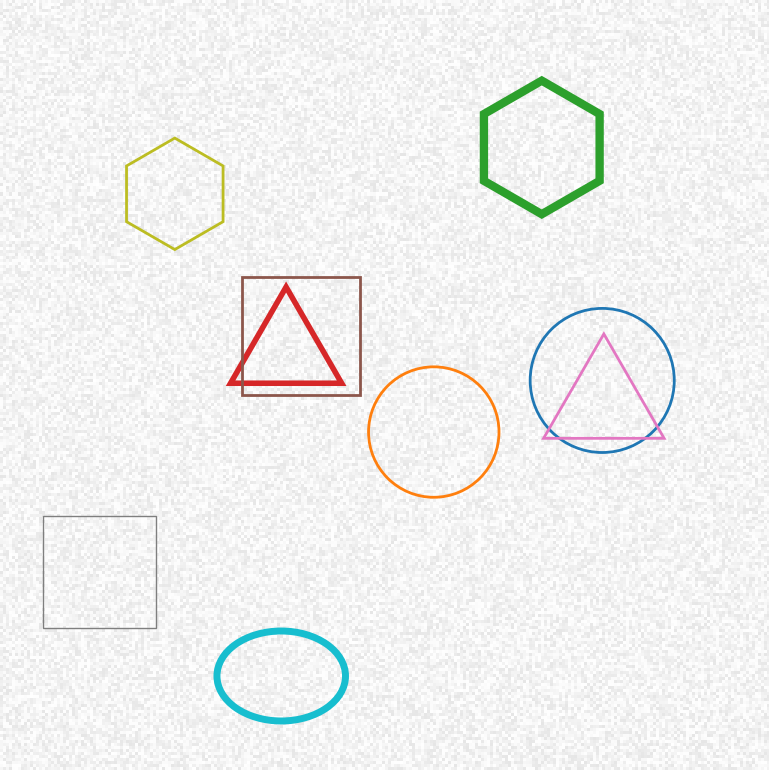[{"shape": "circle", "thickness": 1, "radius": 0.47, "center": [0.782, 0.506]}, {"shape": "circle", "thickness": 1, "radius": 0.42, "center": [0.563, 0.439]}, {"shape": "hexagon", "thickness": 3, "radius": 0.43, "center": [0.704, 0.809]}, {"shape": "triangle", "thickness": 2, "radius": 0.42, "center": [0.372, 0.544]}, {"shape": "square", "thickness": 1, "radius": 0.38, "center": [0.391, 0.564]}, {"shape": "triangle", "thickness": 1, "radius": 0.45, "center": [0.784, 0.476]}, {"shape": "square", "thickness": 0.5, "radius": 0.36, "center": [0.129, 0.257]}, {"shape": "hexagon", "thickness": 1, "radius": 0.36, "center": [0.227, 0.748]}, {"shape": "oval", "thickness": 2.5, "radius": 0.42, "center": [0.365, 0.122]}]